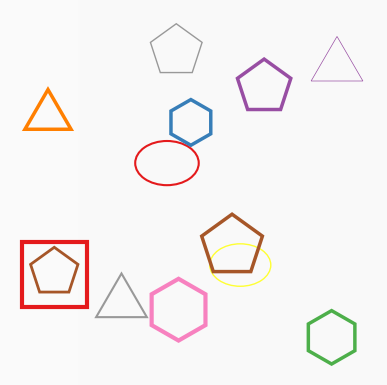[{"shape": "square", "thickness": 3, "radius": 0.42, "center": [0.141, 0.286]}, {"shape": "oval", "thickness": 1.5, "radius": 0.41, "center": [0.431, 0.576]}, {"shape": "hexagon", "thickness": 2.5, "radius": 0.3, "center": [0.493, 0.682]}, {"shape": "hexagon", "thickness": 2.5, "radius": 0.35, "center": [0.856, 0.124]}, {"shape": "triangle", "thickness": 0.5, "radius": 0.39, "center": [0.87, 0.828]}, {"shape": "pentagon", "thickness": 2.5, "radius": 0.36, "center": [0.682, 0.774]}, {"shape": "triangle", "thickness": 2.5, "radius": 0.34, "center": [0.124, 0.699]}, {"shape": "oval", "thickness": 1, "radius": 0.39, "center": [0.62, 0.312]}, {"shape": "pentagon", "thickness": 2, "radius": 0.32, "center": [0.14, 0.293]}, {"shape": "pentagon", "thickness": 2.5, "radius": 0.41, "center": [0.599, 0.361]}, {"shape": "hexagon", "thickness": 3, "radius": 0.4, "center": [0.461, 0.196]}, {"shape": "triangle", "thickness": 1.5, "radius": 0.38, "center": [0.314, 0.214]}, {"shape": "pentagon", "thickness": 1, "radius": 0.35, "center": [0.455, 0.868]}]